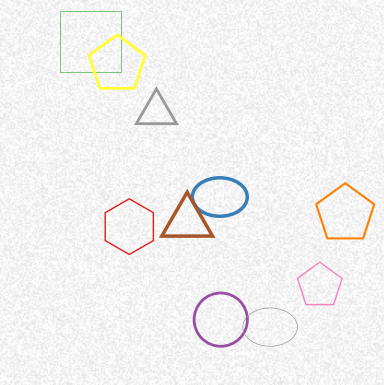[{"shape": "hexagon", "thickness": 1, "radius": 0.36, "center": [0.336, 0.411]}, {"shape": "oval", "thickness": 2.5, "radius": 0.36, "center": [0.571, 0.488]}, {"shape": "square", "thickness": 0.5, "radius": 0.39, "center": [0.234, 0.891]}, {"shape": "circle", "thickness": 2, "radius": 0.35, "center": [0.573, 0.17]}, {"shape": "pentagon", "thickness": 1.5, "radius": 0.4, "center": [0.897, 0.445]}, {"shape": "pentagon", "thickness": 2, "radius": 0.38, "center": [0.304, 0.833]}, {"shape": "triangle", "thickness": 2.5, "radius": 0.38, "center": [0.486, 0.425]}, {"shape": "pentagon", "thickness": 1, "radius": 0.3, "center": [0.831, 0.258]}, {"shape": "triangle", "thickness": 2, "radius": 0.3, "center": [0.406, 0.709]}, {"shape": "oval", "thickness": 0.5, "radius": 0.35, "center": [0.702, 0.15]}]